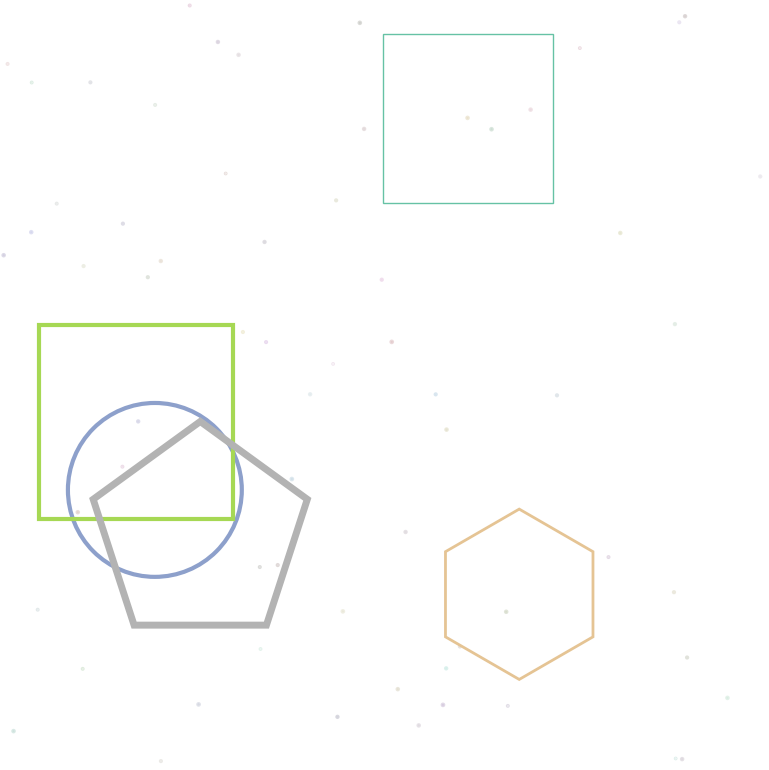[{"shape": "square", "thickness": 0.5, "radius": 0.55, "center": [0.608, 0.846]}, {"shape": "circle", "thickness": 1.5, "radius": 0.56, "center": [0.201, 0.364]}, {"shape": "square", "thickness": 1.5, "radius": 0.63, "center": [0.177, 0.452]}, {"shape": "hexagon", "thickness": 1, "radius": 0.55, "center": [0.674, 0.228]}, {"shape": "pentagon", "thickness": 2.5, "radius": 0.73, "center": [0.26, 0.306]}]